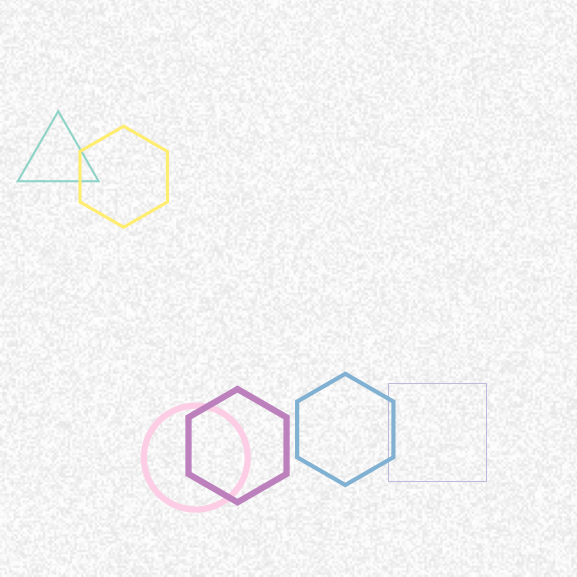[{"shape": "triangle", "thickness": 1, "radius": 0.4, "center": [0.101, 0.726]}, {"shape": "square", "thickness": 0.5, "radius": 0.43, "center": [0.757, 0.251]}, {"shape": "hexagon", "thickness": 2, "radius": 0.48, "center": [0.598, 0.256]}, {"shape": "circle", "thickness": 3, "radius": 0.45, "center": [0.339, 0.207]}, {"shape": "hexagon", "thickness": 3, "radius": 0.49, "center": [0.411, 0.227]}, {"shape": "hexagon", "thickness": 1.5, "radius": 0.44, "center": [0.214, 0.693]}]